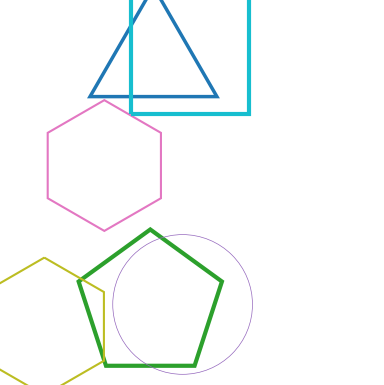[{"shape": "triangle", "thickness": 2.5, "radius": 0.95, "center": [0.399, 0.844]}, {"shape": "pentagon", "thickness": 3, "radius": 0.98, "center": [0.39, 0.208]}, {"shape": "circle", "thickness": 0.5, "radius": 0.91, "center": [0.474, 0.209]}, {"shape": "hexagon", "thickness": 1.5, "radius": 0.85, "center": [0.271, 0.57]}, {"shape": "hexagon", "thickness": 1.5, "radius": 0.89, "center": [0.115, 0.152]}, {"shape": "square", "thickness": 3, "radius": 0.77, "center": [0.493, 0.857]}]